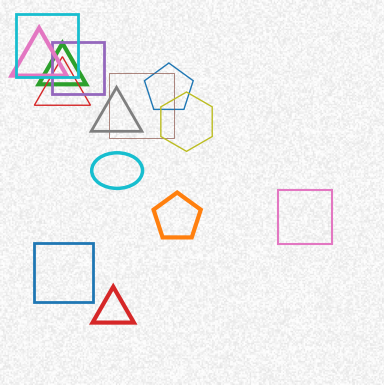[{"shape": "square", "thickness": 2, "radius": 0.38, "center": [0.165, 0.292]}, {"shape": "pentagon", "thickness": 1, "radius": 0.33, "center": [0.439, 0.77]}, {"shape": "pentagon", "thickness": 3, "radius": 0.32, "center": [0.46, 0.435]}, {"shape": "triangle", "thickness": 3, "radius": 0.36, "center": [0.162, 0.817]}, {"shape": "triangle", "thickness": 1, "radius": 0.42, "center": [0.162, 0.769]}, {"shape": "triangle", "thickness": 3, "radius": 0.31, "center": [0.294, 0.193]}, {"shape": "square", "thickness": 2, "radius": 0.34, "center": [0.203, 0.824]}, {"shape": "square", "thickness": 0.5, "radius": 0.42, "center": [0.368, 0.727]}, {"shape": "triangle", "thickness": 3, "radius": 0.41, "center": [0.102, 0.845]}, {"shape": "square", "thickness": 1.5, "radius": 0.35, "center": [0.793, 0.437]}, {"shape": "triangle", "thickness": 2, "radius": 0.38, "center": [0.303, 0.697]}, {"shape": "hexagon", "thickness": 1, "radius": 0.39, "center": [0.484, 0.684]}, {"shape": "square", "thickness": 2, "radius": 0.4, "center": [0.121, 0.882]}, {"shape": "oval", "thickness": 2.5, "radius": 0.33, "center": [0.304, 0.557]}]